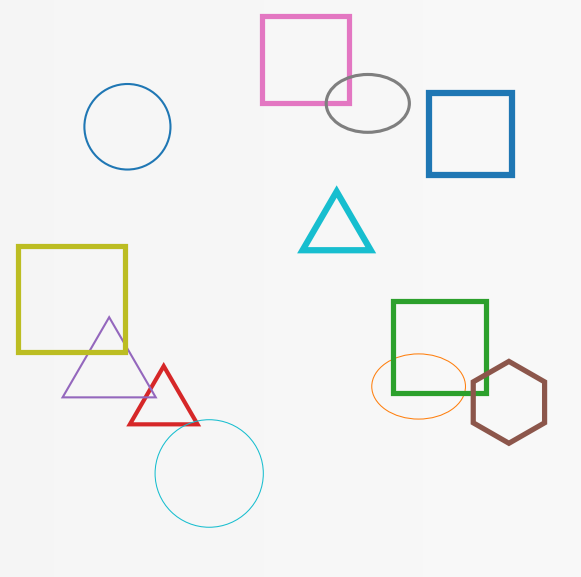[{"shape": "square", "thickness": 3, "radius": 0.36, "center": [0.81, 0.767]}, {"shape": "circle", "thickness": 1, "radius": 0.37, "center": [0.219, 0.78]}, {"shape": "oval", "thickness": 0.5, "radius": 0.4, "center": [0.72, 0.33]}, {"shape": "square", "thickness": 2.5, "radius": 0.4, "center": [0.757, 0.399]}, {"shape": "triangle", "thickness": 2, "radius": 0.34, "center": [0.282, 0.298]}, {"shape": "triangle", "thickness": 1, "radius": 0.46, "center": [0.188, 0.357]}, {"shape": "hexagon", "thickness": 2.5, "radius": 0.35, "center": [0.876, 0.302]}, {"shape": "square", "thickness": 2.5, "radius": 0.38, "center": [0.526, 0.896]}, {"shape": "oval", "thickness": 1.5, "radius": 0.36, "center": [0.633, 0.82]}, {"shape": "square", "thickness": 2.5, "radius": 0.46, "center": [0.123, 0.481]}, {"shape": "circle", "thickness": 0.5, "radius": 0.47, "center": [0.36, 0.179]}, {"shape": "triangle", "thickness": 3, "radius": 0.34, "center": [0.579, 0.6]}]